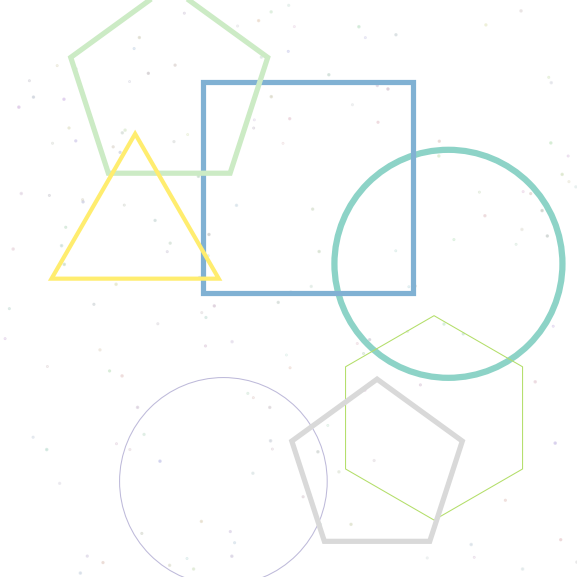[{"shape": "circle", "thickness": 3, "radius": 0.99, "center": [0.777, 0.542]}, {"shape": "circle", "thickness": 0.5, "radius": 0.9, "center": [0.387, 0.166]}, {"shape": "square", "thickness": 2.5, "radius": 0.91, "center": [0.533, 0.674]}, {"shape": "hexagon", "thickness": 0.5, "radius": 0.88, "center": [0.752, 0.276]}, {"shape": "pentagon", "thickness": 2.5, "radius": 0.78, "center": [0.653, 0.187]}, {"shape": "pentagon", "thickness": 2.5, "radius": 0.9, "center": [0.293, 0.844]}, {"shape": "triangle", "thickness": 2, "radius": 0.84, "center": [0.234, 0.6]}]